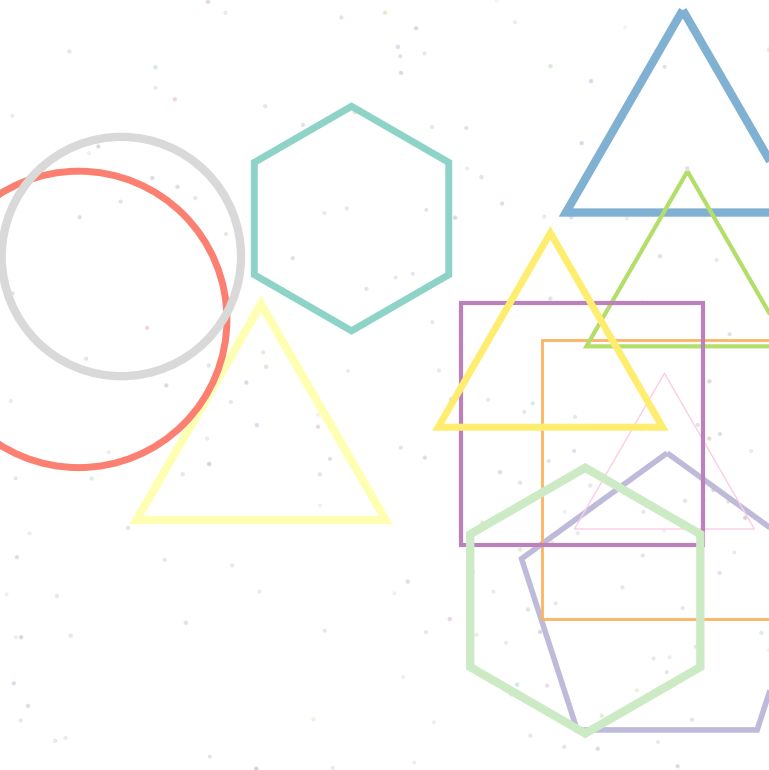[{"shape": "hexagon", "thickness": 2.5, "radius": 0.73, "center": [0.457, 0.716]}, {"shape": "triangle", "thickness": 3, "radius": 0.93, "center": [0.339, 0.418]}, {"shape": "pentagon", "thickness": 2, "radius": 0.99, "center": [0.866, 0.213]}, {"shape": "circle", "thickness": 2.5, "radius": 0.96, "center": [0.102, 0.585]}, {"shape": "triangle", "thickness": 3, "radius": 0.88, "center": [0.887, 0.812]}, {"shape": "square", "thickness": 1, "radius": 0.91, "center": [0.885, 0.377]}, {"shape": "triangle", "thickness": 1.5, "radius": 0.76, "center": [0.893, 0.626]}, {"shape": "triangle", "thickness": 0.5, "radius": 0.67, "center": [0.863, 0.38]}, {"shape": "circle", "thickness": 3, "radius": 0.78, "center": [0.158, 0.667]}, {"shape": "square", "thickness": 1.5, "radius": 0.78, "center": [0.756, 0.449]}, {"shape": "hexagon", "thickness": 3, "radius": 0.86, "center": [0.76, 0.22]}, {"shape": "triangle", "thickness": 2.5, "radius": 0.84, "center": [0.715, 0.529]}]